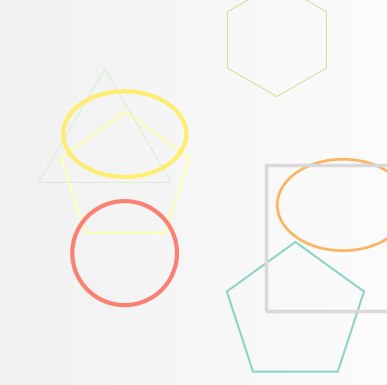[{"shape": "pentagon", "thickness": 1.5, "radius": 0.93, "center": [0.762, 0.185]}, {"shape": "pentagon", "thickness": 1.5, "radius": 0.87, "center": [0.324, 0.536]}, {"shape": "circle", "thickness": 3, "radius": 0.68, "center": [0.322, 0.343]}, {"shape": "oval", "thickness": 2, "radius": 0.85, "center": [0.885, 0.468]}, {"shape": "hexagon", "thickness": 0.5, "radius": 0.73, "center": [0.715, 0.896]}, {"shape": "square", "thickness": 2.5, "radius": 0.95, "center": [0.877, 0.382]}, {"shape": "triangle", "thickness": 0.5, "radius": 0.98, "center": [0.271, 0.625]}, {"shape": "oval", "thickness": 3, "radius": 0.79, "center": [0.322, 0.652]}]